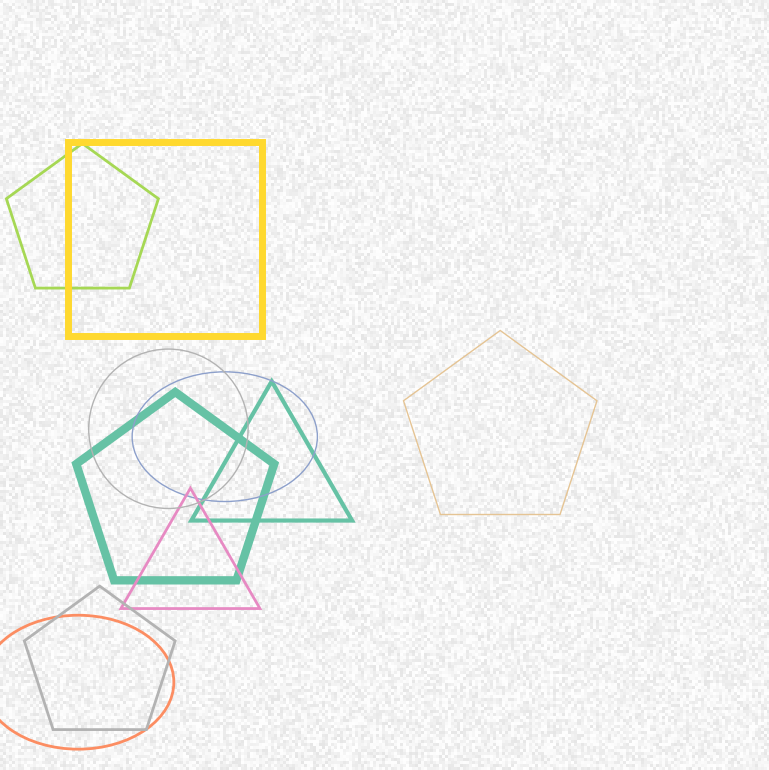[{"shape": "pentagon", "thickness": 3, "radius": 0.68, "center": [0.228, 0.356]}, {"shape": "triangle", "thickness": 1.5, "radius": 0.6, "center": [0.353, 0.384]}, {"shape": "oval", "thickness": 1, "radius": 0.62, "center": [0.102, 0.114]}, {"shape": "oval", "thickness": 0.5, "radius": 0.6, "center": [0.292, 0.433]}, {"shape": "triangle", "thickness": 1, "radius": 0.52, "center": [0.247, 0.262]}, {"shape": "pentagon", "thickness": 1, "radius": 0.52, "center": [0.107, 0.71]}, {"shape": "square", "thickness": 2.5, "radius": 0.63, "center": [0.214, 0.69]}, {"shape": "pentagon", "thickness": 0.5, "radius": 0.66, "center": [0.65, 0.439]}, {"shape": "pentagon", "thickness": 1, "radius": 0.52, "center": [0.13, 0.136]}, {"shape": "circle", "thickness": 0.5, "radius": 0.52, "center": [0.219, 0.443]}]